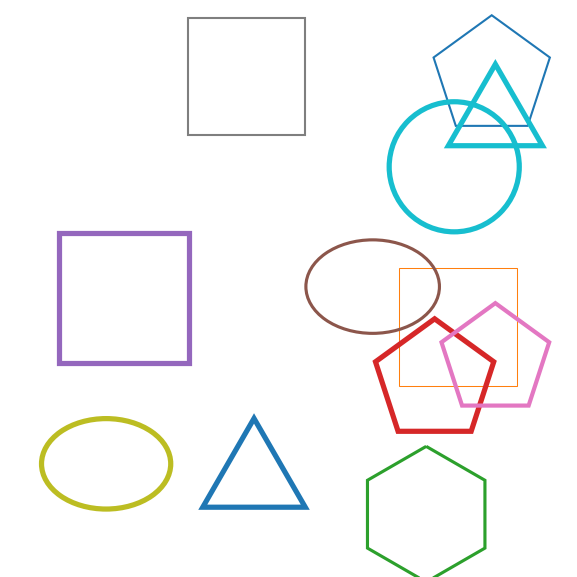[{"shape": "pentagon", "thickness": 1, "radius": 0.53, "center": [0.851, 0.867]}, {"shape": "triangle", "thickness": 2.5, "radius": 0.51, "center": [0.44, 0.172]}, {"shape": "square", "thickness": 0.5, "radius": 0.51, "center": [0.793, 0.433]}, {"shape": "hexagon", "thickness": 1.5, "radius": 0.59, "center": [0.738, 0.109]}, {"shape": "pentagon", "thickness": 2.5, "radius": 0.54, "center": [0.753, 0.339]}, {"shape": "square", "thickness": 2.5, "radius": 0.56, "center": [0.215, 0.484]}, {"shape": "oval", "thickness": 1.5, "radius": 0.58, "center": [0.645, 0.503]}, {"shape": "pentagon", "thickness": 2, "radius": 0.49, "center": [0.858, 0.376]}, {"shape": "square", "thickness": 1, "radius": 0.51, "center": [0.427, 0.866]}, {"shape": "oval", "thickness": 2.5, "radius": 0.56, "center": [0.184, 0.196]}, {"shape": "circle", "thickness": 2.5, "radius": 0.56, "center": [0.787, 0.71]}, {"shape": "triangle", "thickness": 2.5, "radius": 0.47, "center": [0.858, 0.794]}]